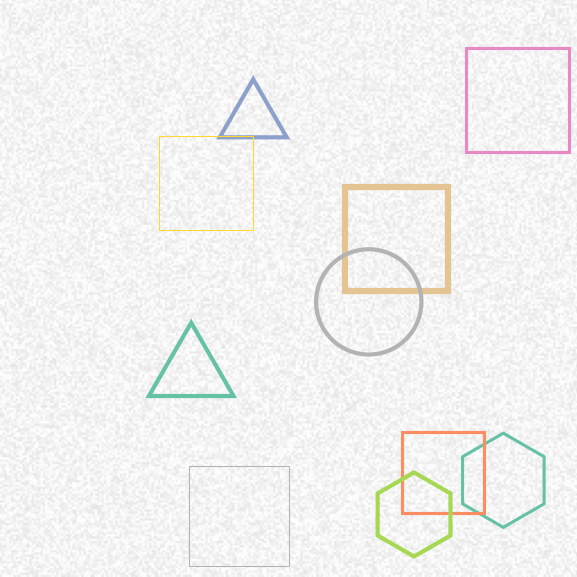[{"shape": "hexagon", "thickness": 1.5, "radius": 0.41, "center": [0.872, 0.167]}, {"shape": "triangle", "thickness": 2, "radius": 0.42, "center": [0.331, 0.356]}, {"shape": "square", "thickness": 1.5, "radius": 0.35, "center": [0.767, 0.181]}, {"shape": "triangle", "thickness": 2, "radius": 0.33, "center": [0.439, 0.795]}, {"shape": "square", "thickness": 1.5, "radius": 0.45, "center": [0.896, 0.826]}, {"shape": "hexagon", "thickness": 2, "radius": 0.36, "center": [0.717, 0.108]}, {"shape": "square", "thickness": 0.5, "radius": 0.41, "center": [0.357, 0.682]}, {"shape": "square", "thickness": 3, "radius": 0.45, "center": [0.687, 0.585]}, {"shape": "square", "thickness": 0.5, "radius": 0.43, "center": [0.414, 0.105]}, {"shape": "circle", "thickness": 2, "radius": 0.46, "center": [0.639, 0.476]}]